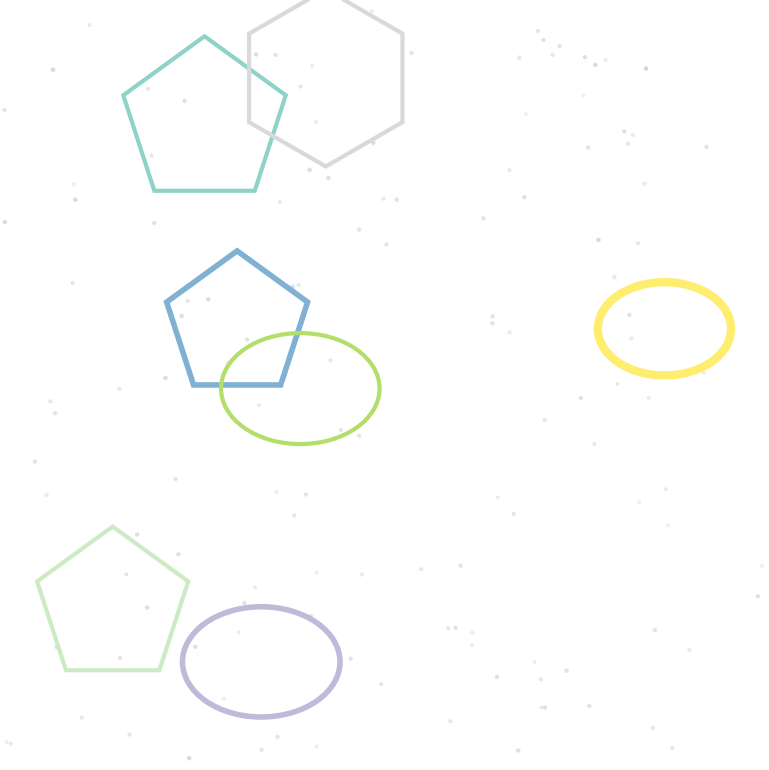[{"shape": "pentagon", "thickness": 1.5, "radius": 0.55, "center": [0.266, 0.842]}, {"shape": "oval", "thickness": 2, "radius": 0.51, "center": [0.339, 0.14]}, {"shape": "pentagon", "thickness": 2, "radius": 0.48, "center": [0.308, 0.578]}, {"shape": "oval", "thickness": 1.5, "radius": 0.51, "center": [0.39, 0.495]}, {"shape": "hexagon", "thickness": 1.5, "radius": 0.57, "center": [0.423, 0.899]}, {"shape": "pentagon", "thickness": 1.5, "radius": 0.52, "center": [0.146, 0.213]}, {"shape": "oval", "thickness": 3, "radius": 0.43, "center": [0.863, 0.573]}]